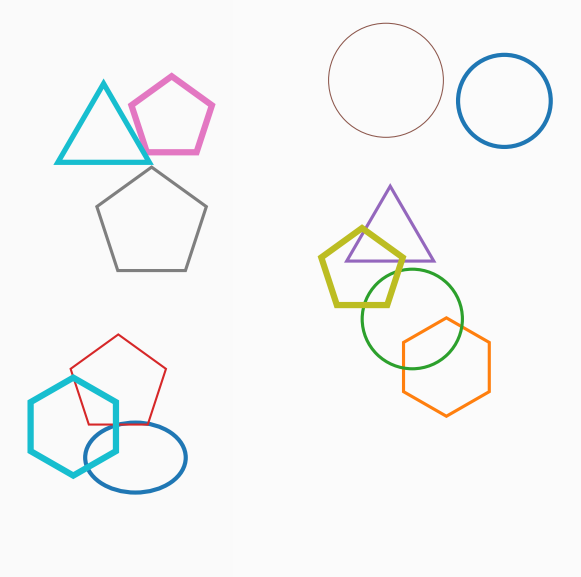[{"shape": "circle", "thickness": 2, "radius": 0.4, "center": [0.868, 0.824]}, {"shape": "oval", "thickness": 2, "radius": 0.43, "center": [0.233, 0.207]}, {"shape": "hexagon", "thickness": 1.5, "radius": 0.43, "center": [0.768, 0.364]}, {"shape": "circle", "thickness": 1.5, "radius": 0.43, "center": [0.709, 0.447]}, {"shape": "pentagon", "thickness": 1, "radius": 0.43, "center": [0.204, 0.334]}, {"shape": "triangle", "thickness": 1.5, "radius": 0.43, "center": [0.671, 0.59]}, {"shape": "circle", "thickness": 0.5, "radius": 0.49, "center": [0.664, 0.86]}, {"shape": "pentagon", "thickness": 3, "radius": 0.36, "center": [0.295, 0.794]}, {"shape": "pentagon", "thickness": 1.5, "radius": 0.5, "center": [0.261, 0.611]}, {"shape": "pentagon", "thickness": 3, "radius": 0.37, "center": [0.623, 0.531]}, {"shape": "hexagon", "thickness": 3, "radius": 0.42, "center": [0.126, 0.26]}, {"shape": "triangle", "thickness": 2.5, "radius": 0.45, "center": [0.178, 0.763]}]